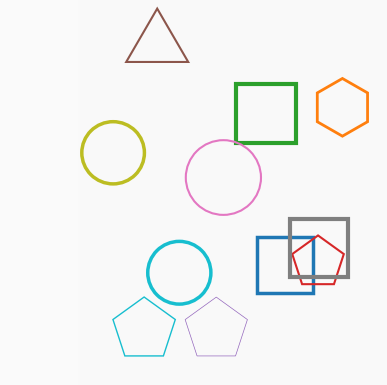[{"shape": "square", "thickness": 2.5, "radius": 0.36, "center": [0.735, 0.311]}, {"shape": "hexagon", "thickness": 2, "radius": 0.37, "center": [0.884, 0.721]}, {"shape": "square", "thickness": 3, "radius": 0.38, "center": [0.687, 0.706]}, {"shape": "pentagon", "thickness": 1.5, "radius": 0.35, "center": [0.821, 0.318]}, {"shape": "pentagon", "thickness": 0.5, "radius": 0.42, "center": [0.558, 0.144]}, {"shape": "triangle", "thickness": 1.5, "radius": 0.46, "center": [0.406, 0.885]}, {"shape": "circle", "thickness": 1.5, "radius": 0.49, "center": [0.576, 0.539]}, {"shape": "square", "thickness": 3, "radius": 0.37, "center": [0.824, 0.356]}, {"shape": "circle", "thickness": 2.5, "radius": 0.4, "center": [0.292, 0.603]}, {"shape": "pentagon", "thickness": 1, "radius": 0.42, "center": [0.372, 0.144]}, {"shape": "circle", "thickness": 2.5, "radius": 0.41, "center": [0.463, 0.292]}]